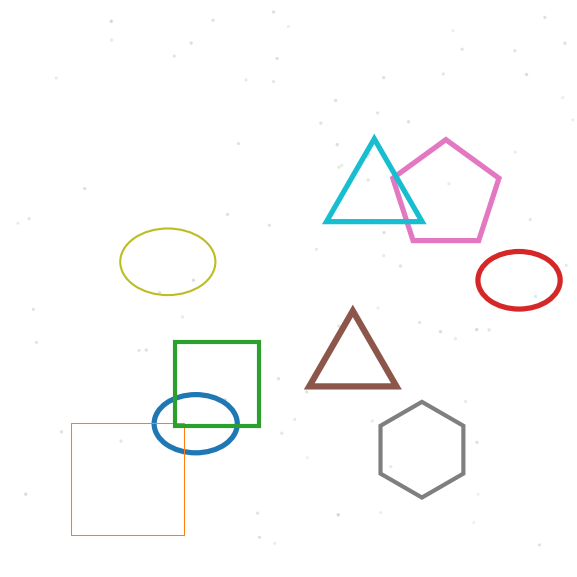[{"shape": "oval", "thickness": 2.5, "radius": 0.36, "center": [0.339, 0.265]}, {"shape": "square", "thickness": 0.5, "radius": 0.49, "center": [0.221, 0.17]}, {"shape": "square", "thickness": 2, "radius": 0.36, "center": [0.375, 0.335]}, {"shape": "oval", "thickness": 2.5, "radius": 0.36, "center": [0.899, 0.514]}, {"shape": "triangle", "thickness": 3, "radius": 0.44, "center": [0.611, 0.374]}, {"shape": "pentagon", "thickness": 2.5, "radius": 0.48, "center": [0.772, 0.661]}, {"shape": "hexagon", "thickness": 2, "radius": 0.41, "center": [0.731, 0.22]}, {"shape": "oval", "thickness": 1, "radius": 0.41, "center": [0.291, 0.546]}, {"shape": "triangle", "thickness": 2.5, "radius": 0.48, "center": [0.648, 0.663]}]